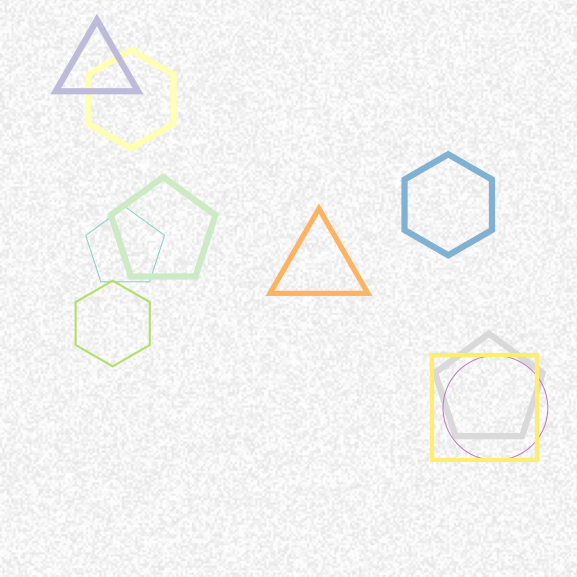[{"shape": "pentagon", "thickness": 0.5, "radius": 0.36, "center": [0.217, 0.569]}, {"shape": "hexagon", "thickness": 3, "radius": 0.43, "center": [0.227, 0.827]}, {"shape": "triangle", "thickness": 3, "radius": 0.41, "center": [0.168, 0.882]}, {"shape": "hexagon", "thickness": 3, "radius": 0.44, "center": [0.776, 0.645]}, {"shape": "triangle", "thickness": 2.5, "radius": 0.49, "center": [0.552, 0.54]}, {"shape": "hexagon", "thickness": 1, "radius": 0.37, "center": [0.195, 0.439]}, {"shape": "pentagon", "thickness": 3, "radius": 0.49, "center": [0.846, 0.323]}, {"shape": "circle", "thickness": 0.5, "radius": 0.45, "center": [0.858, 0.293]}, {"shape": "pentagon", "thickness": 3, "radius": 0.48, "center": [0.283, 0.597]}, {"shape": "square", "thickness": 2, "radius": 0.45, "center": [0.839, 0.293]}]